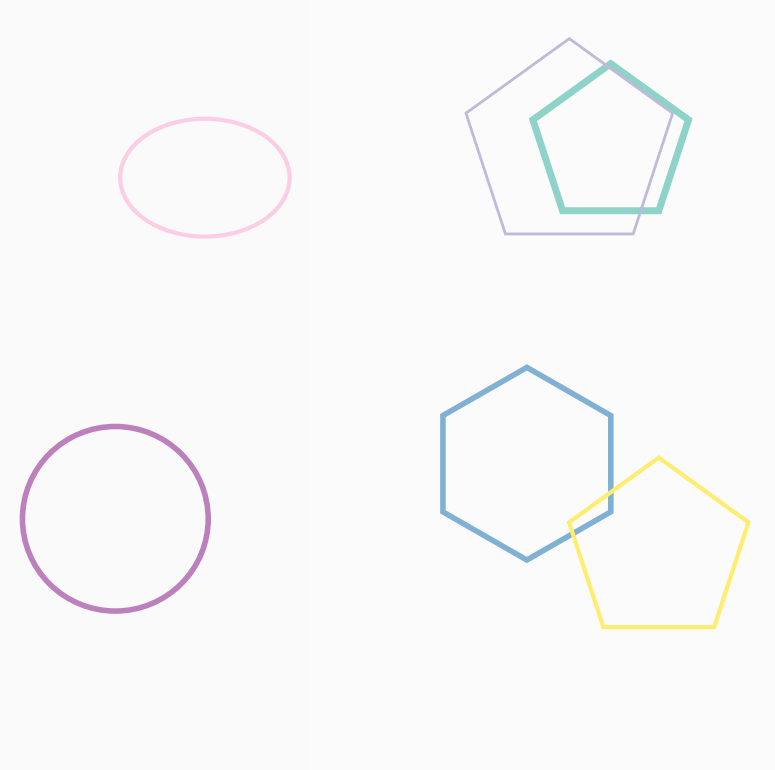[{"shape": "pentagon", "thickness": 2.5, "radius": 0.53, "center": [0.788, 0.812]}, {"shape": "pentagon", "thickness": 1, "radius": 0.7, "center": [0.735, 0.81]}, {"shape": "hexagon", "thickness": 2, "radius": 0.63, "center": [0.68, 0.398]}, {"shape": "oval", "thickness": 1.5, "radius": 0.55, "center": [0.264, 0.769]}, {"shape": "circle", "thickness": 2, "radius": 0.6, "center": [0.149, 0.326]}, {"shape": "pentagon", "thickness": 1.5, "radius": 0.61, "center": [0.85, 0.284]}]